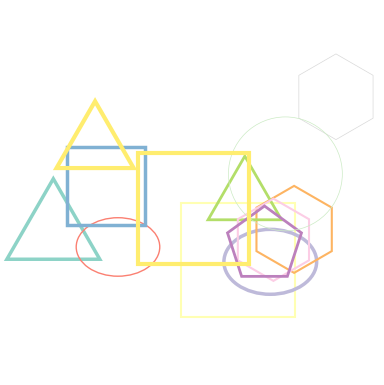[{"shape": "triangle", "thickness": 2.5, "radius": 0.7, "center": [0.138, 0.396]}, {"shape": "square", "thickness": 1.5, "radius": 0.74, "center": [0.619, 0.325]}, {"shape": "oval", "thickness": 2.5, "radius": 0.6, "center": [0.702, 0.32]}, {"shape": "oval", "thickness": 1, "radius": 0.54, "center": [0.306, 0.359]}, {"shape": "square", "thickness": 2.5, "radius": 0.51, "center": [0.276, 0.517]}, {"shape": "hexagon", "thickness": 1.5, "radius": 0.56, "center": [0.764, 0.404]}, {"shape": "triangle", "thickness": 2, "radius": 0.55, "center": [0.636, 0.484]}, {"shape": "hexagon", "thickness": 1.5, "radius": 0.53, "center": [0.71, 0.377]}, {"shape": "hexagon", "thickness": 0.5, "radius": 0.56, "center": [0.873, 0.749]}, {"shape": "pentagon", "thickness": 2, "radius": 0.51, "center": [0.687, 0.364]}, {"shape": "circle", "thickness": 0.5, "radius": 0.74, "center": [0.741, 0.548]}, {"shape": "square", "thickness": 3, "radius": 0.72, "center": [0.502, 0.459]}, {"shape": "triangle", "thickness": 3, "radius": 0.58, "center": [0.247, 0.621]}]